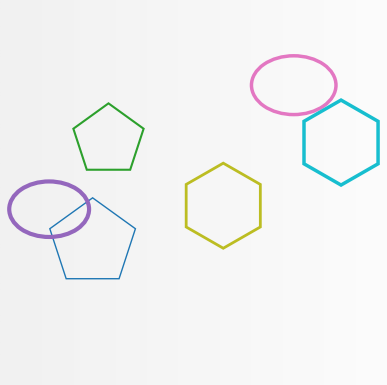[{"shape": "pentagon", "thickness": 1, "radius": 0.58, "center": [0.239, 0.37]}, {"shape": "pentagon", "thickness": 1.5, "radius": 0.48, "center": [0.28, 0.636]}, {"shape": "oval", "thickness": 3, "radius": 0.52, "center": [0.127, 0.457]}, {"shape": "oval", "thickness": 2.5, "radius": 0.55, "center": [0.758, 0.779]}, {"shape": "hexagon", "thickness": 2, "radius": 0.55, "center": [0.576, 0.466]}, {"shape": "hexagon", "thickness": 2.5, "radius": 0.55, "center": [0.88, 0.63]}]